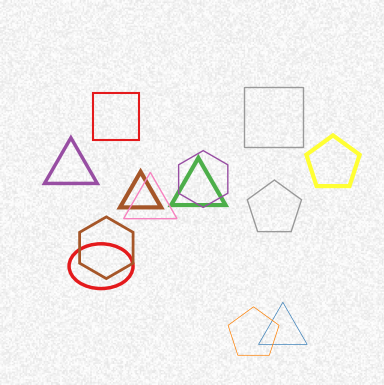[{"shape": "square", "thickness": 1.5, "radius": 0.3, "center": [0.301, 0.697]}, {"shape": "oval", "thickness": 2.5, "radius": 0.42, "center": [0.262, 0.309]}, {"shape": "triangle", "thickness": 0.5, "radius": 0.36, "center": [0.735, 0.142]}, {"shape": "triangle", "thickness": 3, "radius": 0.41, "center": [0.515, 0.508]}, {"shape": "hexagon", "thickness": 1, "radius": 0.37, "center": [0.528, 0.535]}, {"shape": "triangle", "thickness": 2.5, "radius": 0.4, "center": [0.184, 0.563]}, {"shape": "pentagon", "thickness": 0.5, "radius": 0.35, "center": [0.659, 0.133]}, {"shape": "pentagon", "thickness": 3, "radius": 0.36, "center": [0.865, 0.576]}, {"shape": "hexagon", "thickness": 2, "radius": 0.4, "center": [0.276, 0.357]}, {"shape": "triangle", "thickness": 3, "radius": 0.31, "center": [0.365, 0.492]}, {"shape": "triangle", "thickness": 1, "radius": 0.4, "center": [0.39, 0.472]}, {"shape": "pentagon", "thickness": 1, "radius": 0.37, "center": [0.713, 0.458]}, {"shape": "square", "thickness": 1, "radius": 0.39, "center": [0.711, 0.697]}]